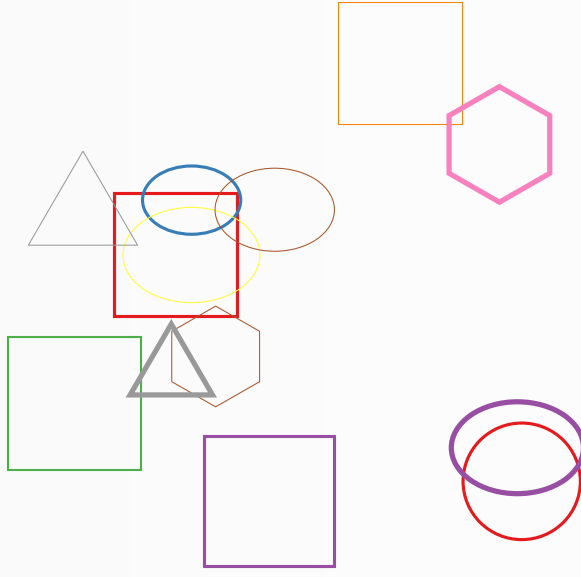[{"shape": "square", "thickness": 1.5, "radius": 0.53, "center": [0.302, 0.559]}, {"shape": "circle", "thickness": 1.5, "radius": 0.5, "center": [0.898, 0.166]}, {"shape": "oval", "thickness": 1.5, "radius": 0.42, "center": [0.33, 0.653]}, {"shape": "square", "thickness": 1, "radius": 0.57, "center": [0.128, 0.3]}, {"shape": "square", "thickness": 1.5, "radius": 0.56, "center": [0.463, 0.131]}, {"shape": "oval", "thickness": 2.5, "radius": 0.57, "center": [0.89, 0.224]}, {"shape": "square", "thickness": 0.5, "radius": 0.53, "center": [0.688, 0.89]}, {"shape": "oval", "thickness": 0.5, "radius": 0.59, "center": [0.329, 0.558]}, {"shape": "hexagon", "thickness": 0.5, "radius": 0.44, "center": [0.371, 0.382]}, {"shape": "oval", "thickness": 0.5, "radius": 0.51, "center": [0.473, 0.636]}, {"shape": "hexagon", "thickness": 2.5, "radius": 0.5, "center": [0.859, 0.749]}, {"shape": "triangle", "thickness": 2.5, "radius": 0.41, "center": [0.295, 0.356]}, {"shape": "triangle", "thickness": 0.5, "radius": 0.54, "center": [0.143, 0.629]}]